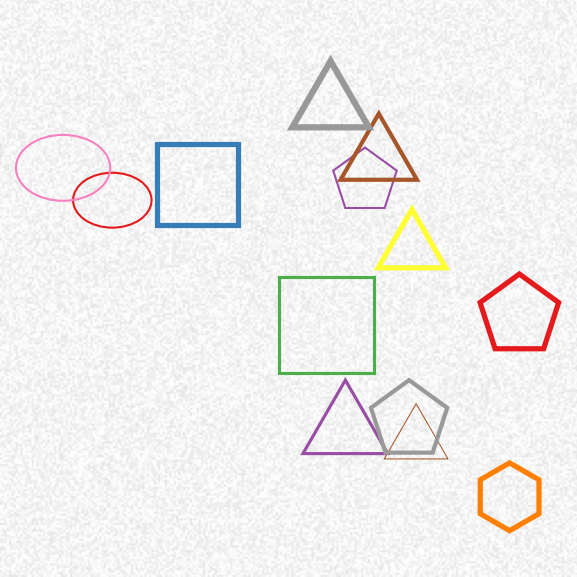[{"shape": "oval", "thickness": 1, "radius": 0.34, "center": [0.194, 0.652]}, {"shape": "pentagon", "thickness": 2.5, "radius": 0.36, "center": [0.899, 0.453]}, {"shape": "square", "thickness": 2.5, "radius": 0.35, "center": [0.341, 0.68]}, {"shape": "square", "thickness": 1.5, "radius": 0.41, "center": [0.566, 0.437]}, {"shape": "pentagon", "thickness": 1, "radius": 0.29, "center": [0.632, 0.686]}, {"shape": "triangle", "thickness": 1.5, "radius": 0.42, "center": [0.598, 0.256]}, {"shape": "hexagon", "thickness": 2.5, "radius": 0.29, "center": [0.882, 0.139]}, {"shape": "triangle", "thickness": 2.5, "radius": 0.34, "center": [0.713, 0.569]}, {"shape": "triangle", "thickness": 2, "radius": 0.38, "center": [0.656, 0.726]}, {"shape": "triangle", "thickness": 0.5, "radius": 0.32, "center": [0.721, 0.236]}, {"shape": "oval", "thickness": 1, "radius": 0.41, "center": [0.109, 0.709]}, {"shape": "triangle", "thickness": 3, "radius": 0.38, "center": [0.572, 0.817]}, {"shape": "pentagon", "thickness": 2, "radius": 0.35, "center": [0.708, 0.271]}]